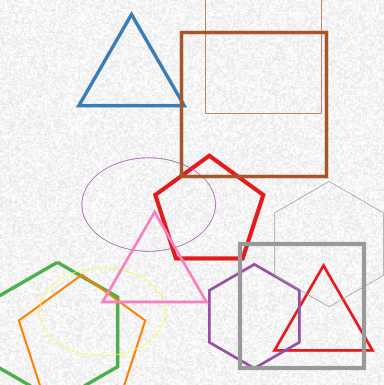[{"shape": "triangle", "thickness": 2, "radius": 0.73, "center": [0.84, 0.163]}, {"shape": "pentagon", "thickness": 3, "radius": 0.74, "center": [0.544, 0.448]}, {"shape": "triangle", "thickness": 2.5, "radius": 0.79, "center": [0.342, 0.805]}, {"shape": "hexagon", "thickness": 2.5, "radius": 0.9, "center": [0.149, 0.138]}, {"shape": "hexagon", "thickness": 2, "radius": 0.68, "center": [0.661, 0.178]}, {"shape": "oval", "thickness": 0.5, "radius": 0.87, "center": [0.386, 0.469]}, {"shape": "pentagon", "thickness": 1.5, "radius": 0.86, "center": [0.213, 0.114]}, {"shape": "oval", "thickness": 0.5, "radius": 0.82, "center": [0.266, 0.19]}, {"shape": "square", "thickness": 0.5, "radius": 0.75, "center": [0.683, 0.857]}, {"shape": "square", "thickness": 2.5, "radius": 0.94, "center": [0.659, 0.73]}, {"shape": "triangle", "thickness": 2, "radius": 0.78, "center": [0.401, 0.294]}, {"shape": "hexagon", "thickness": 0.5, "radius": 0.81, "center": [0.855, 0.366]}, {"shape": "square", "thickness": 3, "radius": 0.81, "center": [0.785, 0.206]}]